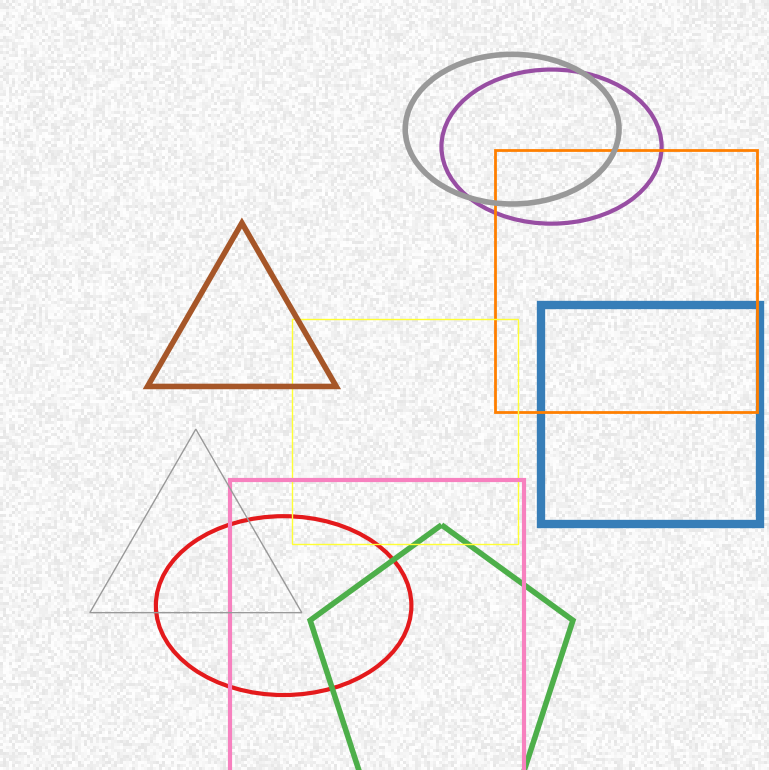[{"shape": "oval", "thickness": 1.5, "radius": 0.83, "center": [0.368, 0.213]}, {"shape": "square", "thickness": 3, "radius": 0.71, "center": [0.845, 0.462]}, {"shape": "pentagon", "thickness": 2, "radius": 0.9, "center": [0.573, 0.139]}, {"shape": "oval", "thickness": 1.5, "radius": 0.71, "center": [0.716, 0.81]}, {"shape": "square", "thickness": 1, "radius": 0.85, "center": [0.812, 0.634]}, {"shape": "square", "thickness": 0.5, "radius": 0.73, "center": [0.526, 0.44]}, {"shape": "triangle", "thickness": 2, "radius": 0.71, "center": [0.314, 0.569]}, {"shape": "square", "thickness": 1.5, "radius": 0.96, "center": [0.49, 0.185]}, {"shape": "oval", "thickness": 2, "radius": 0.69, "center": [0.665, 0.832]}, {"shape": "triangle", "thickness": 0.5, "radius": 0.79, "center": [0.254, 0.284]}]